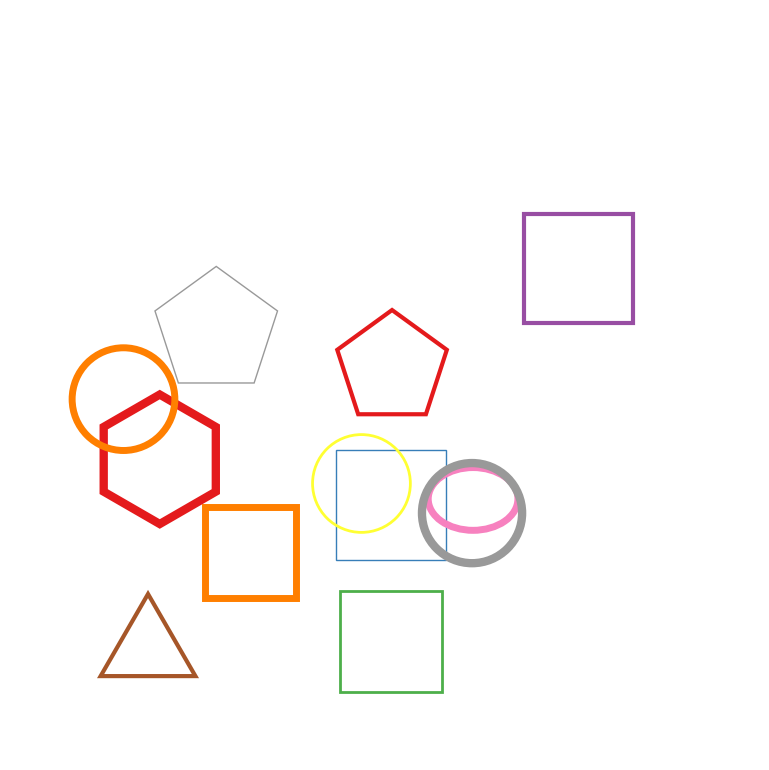[{"shape": "pentagon", "thickness": 1.5, "radius": 0.37, "center": [0.509, 0.523]}, {"shape": "hexagon", "thickness": 3, "radius": 0.42, "center": [0.207, 0.404]}, {"shape": "square", "thickness": 0.5, "radius": 0.36, "center": [0.508, 0.344]}, {"shape": "square", "thickness": 1, "radius": 0.33, "center": [0.508, 0.167]}, {"shape": "square", "thickness": 1.5, "radius": 0.36, "center": [0.751, 0.651]}, {"shape": "square", "thickness": 2.5, "radius": 0.3, "center": [0.325, 0.283]}, {"shape": "circle", "thickness": 2.5, "radius": 0.33, "center": [0.16, 0.482]}, {"shape": "circle", "thickness": 1, "radius": 0.32, "center": [0.469, 0.372]}, {"shape": "triangle", "thickness": 1.5, "radius": 0.36, "center": [0.192, 0.157]}, {"shape": "oval", "thickness": 2.5, "radius": 0.29, "center": [0.614, 0.352]}, {"shape": "pentagon", "thickness": 0.5, "radius": 0.42, "center": [0.281, 0.57]}, {"shape": "circle", "thickness": 3, "radius": 0.33, "center": [0.613, 0.334]}]